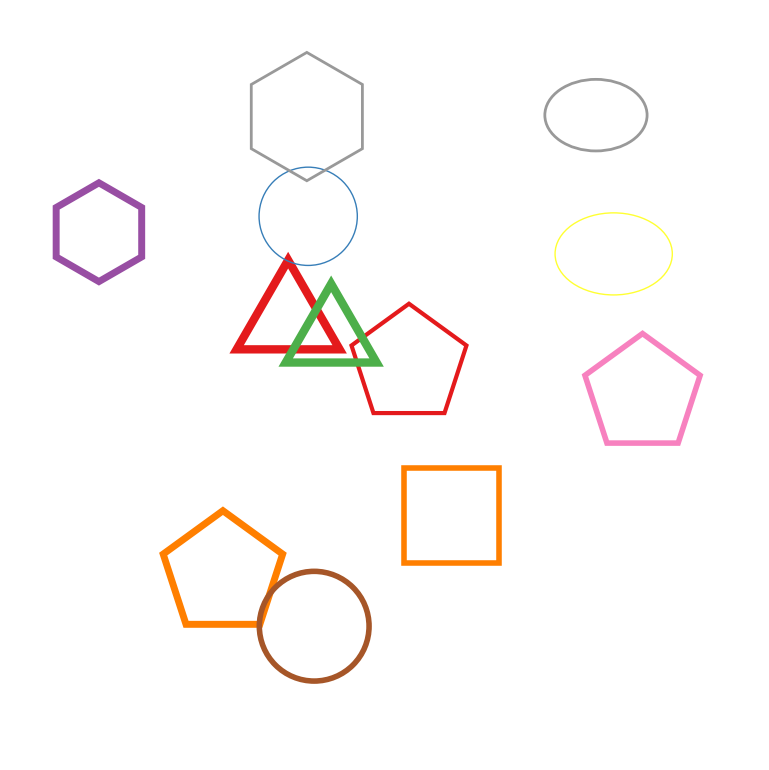[{"shape": "triangle", "thickness": 3, "radius": 0.39, "center": [0.374, 0.585]}, {"shape": "pentagon", "thickness": 1.5, "radius": 0.39, "center": [0.531, 0.527]}, {"shape": "circle", "thickness": 0.5, "radius": 0.32, "center": [0.4, 0.719]}, {"shape": "triangle", "thickness": 3, "radius": 0.34, "center": [0.43, 0.563]}, {"shape": "hexagon", "thickness": 2.5, "radius": 0.32, "center": [0.128, 0.698]}, {"shape": "pentagon", "thickness": 2.5, "radius": 0.41, "center": [0.29, 0.255]}, {"shape": "square", "thickness": 2, "radius": 0.31, "center": [0.586, 0.331]}, {"shape": "oval", "thickness": 0.5, "radius": 0.38, "center": [0.797, 0.67]}, {"shape": "circle", "thickness": 2, "radius": 0.36, "center": [0.408, 0.187]}, {"shape": "pentagon", "thickness": 2, "radius": 0.39, "center": [0.834, 0.488]}, {"shape": "oval", "thickness": 1, "radius": 0.33, "center": [0.774, 0.85]}, {"shape": "hexagon", "thickness": 1, "radius": 0.42, "center": [0.398, 0.849]}]